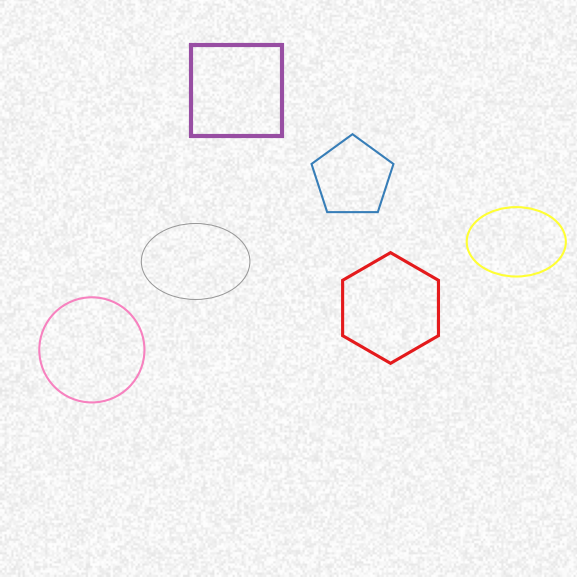[{"shape": "hexagon", "thickness": 1.5, "radius": 0.48, "center": [0.676, 0.466]}, {"shape": "pentagon", "thickness": 1, "radius": 0.37, "center": [0.61, 0.692]}, {"shape": "square", "thickness": 2, "radius": 0.39, "center": [0.41, 0.842]}, {"shape": "oval", "thickness": 1, "radius": 0.43, "center": [0.894, 0.58]}, {"shape": "circle", "thickness": 1, "radius": 0.46, "center": [0.159, 0.393]}, {"shape": "oval", "thickness": 0.5, "radius": 0.47, "center": [0.339, 0.546]}]